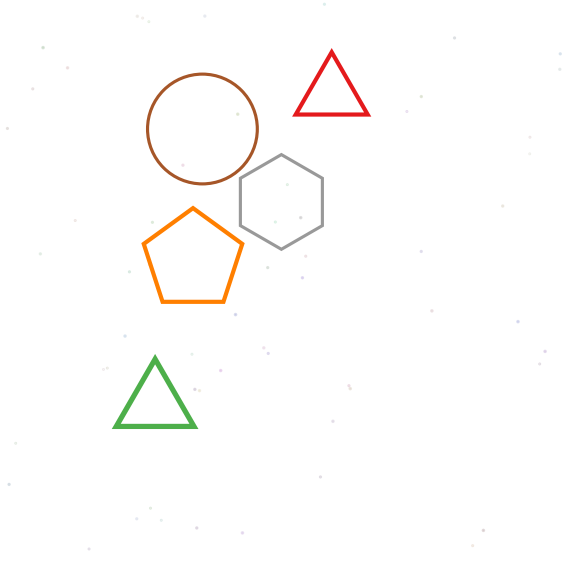[{"shape": "triangle", "thickness": 2, "radius": 0.36, "center": [0.574, 0.837]}, {"shape": "triangle", "thickness": 2.5, "radius": 0.39, "center": [0.269, 0.3]}, {"shape": "pentagon", "thickness": 2, "radius": 0.45, "center": [0.334, 0.549]}, {"shape": "circle", "thickness": 1.5, "radius": 0.48, "center": [0.351, 0.776]}, {"shape": "hexagon", "thickness": 1.5, "radius": 0.41, "center": [0.487, 0.649]}]